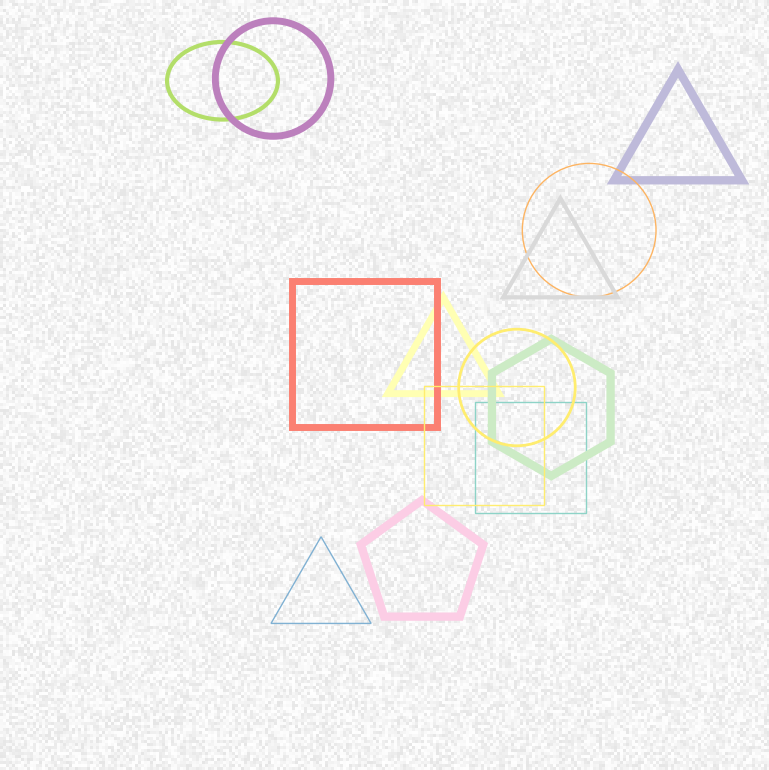[{"shape": "square", "thickness": 0.5, "radius": 0.36, "center": [0.689, 0.406]}, {"shape": "triangle", "thickness": 2.5, "radius": 0.42, "center": [0.576, 0.53]}, {"shape": "triangle", "thickness": 3, "radius": 0.48, "center": [0.881, 0.814]}, {"shape": "square", "thickness": 2.5, "radius": 0.47, "center": [0.473, 0.54]}, {"shape": "triangle", "thickness": 0.5, "radius": 0.38, "center": [0.417, 0.228]}, {"shape": "circle", "thickness": 0.5, "radius": 0.43, "center": [0.765, 0.701]}, {"shape": "oval", "thickness": 1.5, "radius": 0.36, "center": [0.289, 0.895]}, {"shape": "pentagon", "thickness": 3, "radius": 0.42, "center": [0.548, 0.267]}, {"shape": "triangle", "thickness": 1.5, "radius": 0.43, "center": [0.728, 0.657]}, {"shape": "circle", "thickness": 2.5, "radius": 0.38, "center": [0.355, 0.898]}, {"shape": "hexagon", "thickness": 3, "radius": 0.44, "center": [0.716, 0.471]}, {"shape": "square", "thickness": 0.5, "radius": 0.39, "center": [0.628, 0.421]}, {"shape": "circle", "thickness": 1, "radius": 0.38, "center": [0.671, 0.497]}]